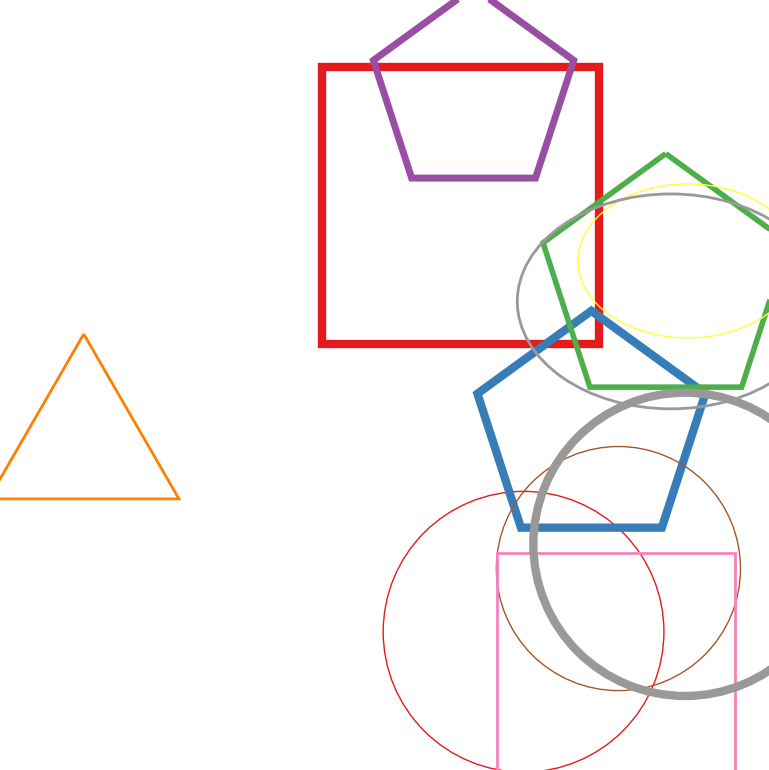[{"shape": "square", "thickness": 3, "radius": 0.9, "center": [0.598, 0.733]}, {"shape": "circle", "thickness": 0.5, "radius": 0.91, "center": [0.68, 0.18]}, {"shape": "pentagon", "thickness": 3, "radius": 0.78, "center": [0.768, 0.441]}, {"shape": "pentagon", "thickness": 2, "radius": 0.84, "center": [0.865, 0.633]}, {"shape": "pentagon", "thickness": 2.5, "radius": 0.68, "center": [0.615, 0.879]}, {"shape": "triangle", "thickness": 1, "radius": 0.71, "center": [0.109, 0.423]}, {"shape": "oval", "thickness": 0.5, "radius": 0.71, "center": [0.893, 0.661]}, {"shape": "circle", "thickness": 0.5, "radius": 0.79, "center": [0.803, 0.262]}, {"shape": "square", "thickness": 1, "radius": 0.77, "center": [0.801, 0.127]}, {"shape": "circle", "thickness": 3, "radius": 0.98, "center": [0.89, 0.293]}, {"shape": "oval", "thickness": 1, "radius": 1.0, "center": [0.871, 0.609]}]